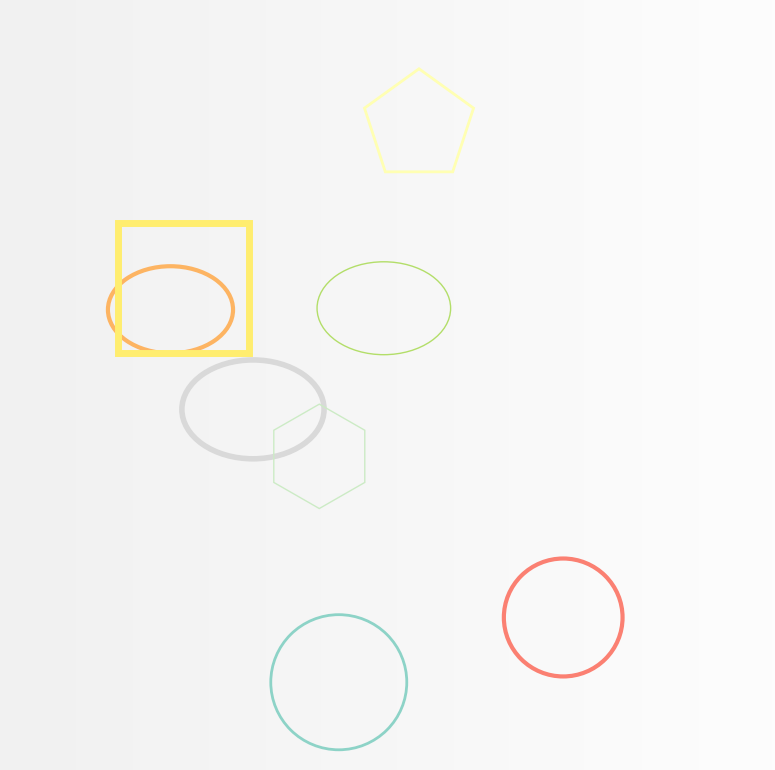[{"shape": "circle", "thickness": 1, "radius": 0.44, "center": [0.437, 0.114]}, {"shape": "pentagon", "thickness": 1, "radius": 0.37, "center": [0.541, 0.837]}, {"shape": "circle", "thickness": 1.5, "radius": 0.38, "center": [0.727, 0.198]}, {"shape": "oval", "thickness": 1.5, "radius": 0.4, "center": [0.22, 0.598]}, {"shape": "oval", "thickness": 0.5, "radius": 0.43, "center": [0.495, 0.6]}, {"shape": "oval", "thickness": 2, "radius": 0.46, "center": [0.326, 0.468]}, {"shape": "hexagon", "thickness": 0.5, "radius": 0.34, "center": [0.412, 0.407]}, {"shape": "square", "thickness": 2.5, "radius": 0.42, "center": [0.237, 0.626]}]